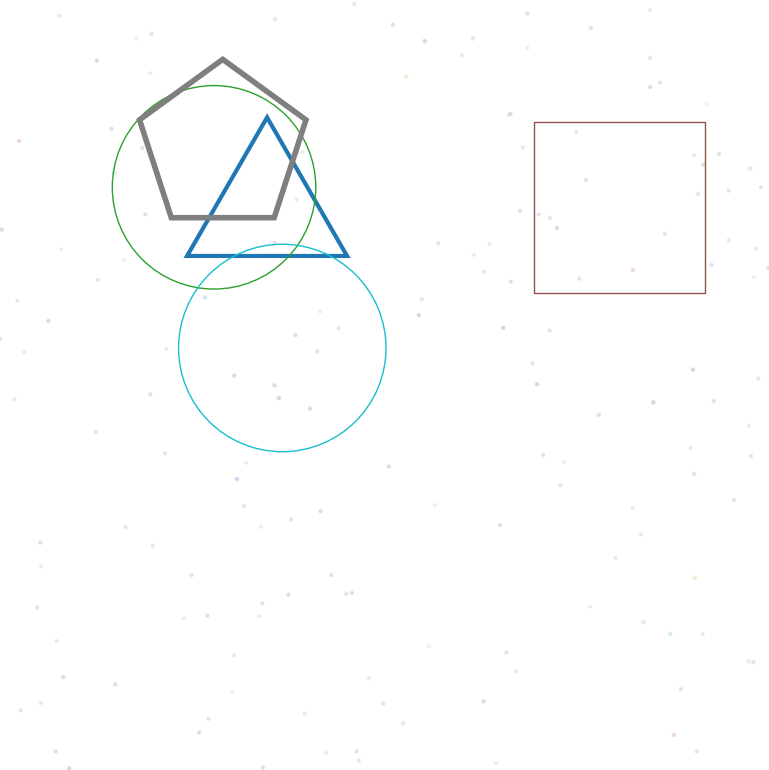[{"shape": "triangle", "thickness": 1.5, "radius": 0.6, "center": [0.347, 0.728]}, {"shape": "circle", "thickness": 0.5, "radius": 0.66, "center": [0.278, 0.757]}, {"shape": "square", "thickness": 0.5, "radius": 0.56, "center": [0.804, 0.731]}, {"shape": "pentagon", "thickness": 2, "radius": 0.57, "center": [0.289, 0.809]}, {"shape": "circle", "thickness": 0.5, "radius": 0.67, "center": [0.367, 0.548]}]